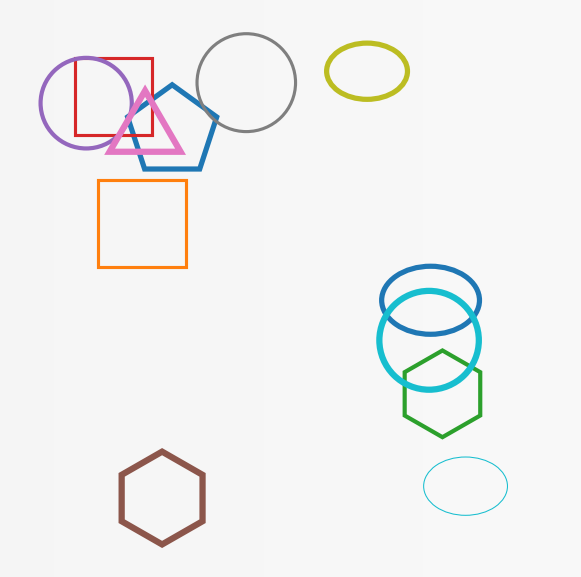[{"shape": "pentagon", "thickness": 2.5, "radius": 0.4, "center": [0.296, 0.772]}, {"shape": "oval", "thickness": 2.5, "radius": 0.42, "center": [0.741, 0.479]}, {"shape": "square", "thickness": 1.5, "radius": 0.38, "center": [0.245, 0.612]}, {"shape": "hexagon", "thickness": 2, "radius": 0.38, "center": [0.761, 0.317]}, {"shape": "square", "thickness": 1.5, "radius": 0.33, "center": [0.195, 0.832]}, {"shape": "circle", "thickness": 2, "radius": 0.39, "center": [0.148, 0.821]}, {"shape": "hexagon", "thickness": 3, "radius": 0.4, "center": [0.279, 0.137]}, {"shape": "triangle", "thickness": 3, "radius": 0.35, "center": [0.25, 0.772]}, {"shape": "circle", "thickness": 1.5, "radius": 0.42, "center": [0.424, 0.856]}, {"shape": "oval", "thickness": 2.5, "radius": 0.35, "center": [0.631, 0.876]}, {"shape": "oval", "thickness": 0.5, "radius": 0.36, "center": [0.801, 0.157]}, {"shape": "circle", "thickness": 3, "radius": 0.43, "center": [0.738, 0.41]}]